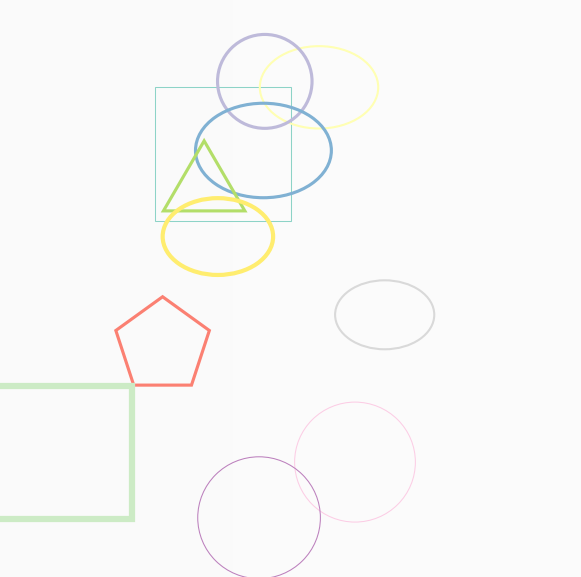[{"shape": "square", "thickness": 0.5, "radius": 0.58, "center": [0.384, 0.732]}, {"shape": "oval", "thickness": 1, "radius": 0.51, "center": [0.549, 0.848]}, {"shape": "circle", "thickness": 1.5, "radius": 0.41, "center": [0.456, 0.858]}, {"shape": "pentagon", "thickness": 1.5, "radius": 0.42, "center": [0.28, 0.401]}, {"shape": "oval", "thickness": 1.5, "radius": 0.58, "center": [0.453, 0.739]}, {"shape": "triangle", "thickness": 1.5, "radius": 0.4, "center": [0.351, 0.674]}, {"shape": "circle", "thickness": 0.5, "radius": 0.52, "center": [0.611, 0.199]}, {"shape": "oval", "thickness": 1, "radius": 0.43, "center": [0.662, 0.454]}, {"shape": "circle", "thickness": 0.5, "radius": 0.53, "center": [0.446, 0.103]}, {"shape": "square", "thickness": 3, "radius": 0.58, "center": [0.112, 0.215]}, {"shape": "oval", "thickness": 2, "radius": 0.48, "center": [0.375, 0.59]}]